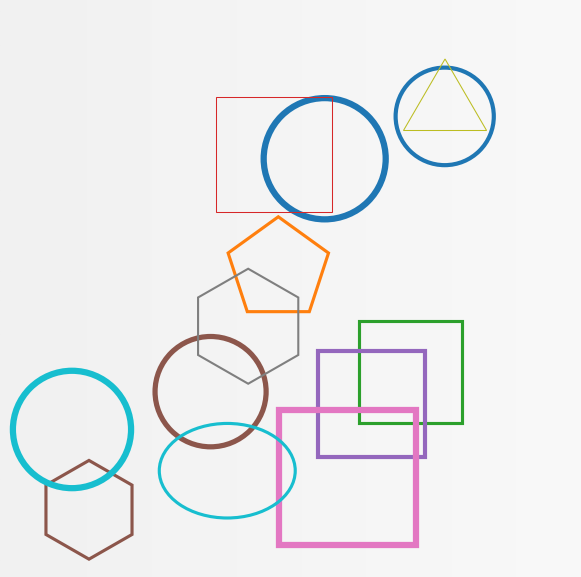[{"shape": "circle", "thickness": 2, "radius": 0.42, "center": [0.765, 0.798]}, {"shape": "circle", "thickness": 3, "radius": 0.52, "center": [0.559, 0.724]}, {"shape": "pentagon", "thickness": 1.5, "radius": 0.45, "center": [0.479, 0.533]}, {"shape": "square", "thickness": 1.5, "radius": 0.44, "center": [0.707, 0.355]}, {"shape": "square", "thickness": 0.5, "radius": 0.5, "center": [0.471, 0.731]}, {"shape": "square", "thickness": 2, "radius": 0.46, "center": [0.64, 0.299]}, {"shape": "hexagon", "thickness": 1.5, "radius": 0.43, "center": [0.153, 0.116]}, {"shape": "circle", "thickness": 2.5, "radius": 0.48, "center": [0.362, 0.321]}, {"shape": "square", "thickness": 3, "radius": 0.59, "center": [0.598, 0.172]}, {"shape": "hexagon", "thickness": 1, "radius": 0.5, "center": [0.427, 0.434]}, {"shape": "triangle", "thickness": 0.5, "radius": 0.41, "center": [0.766, 0.814]}, {"shape": "oval", "thickness": 1.5, "radius": 0.58, "center": [0.391, 0.184]}, {"shape": "circle", "thickness": 3, "radius": 0.51, "center": [0.124, 0.255]}]